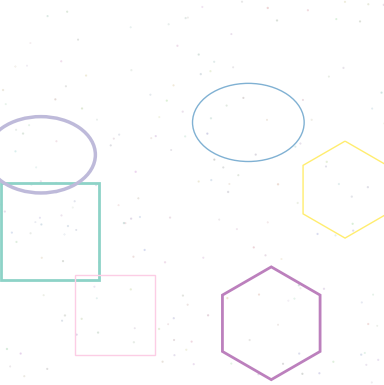[{"shape": "square", "thickness": 2, "radius": 0.63, "center": [0.13, 0.399]}, {"shape": "oval", "thickness": 2.5, "radius": 0.71, "center": [0.106, 0.598]}, {"shape": "oval", "thickness": 1, "radius": 0.72, "center": [0.645, 0.682]}, {"shape": "square", "thickness": 1, "radius": 0.52, "center": [0.299, 0.182]}, {"shape": "hexagon", "thickness": 2, "radius": 0.73, "center": [0.705, 0.16]}, {"shape": "hexagon", "thickness": 1, "radius": 0.63, "center": [0.896, 0.508]}]